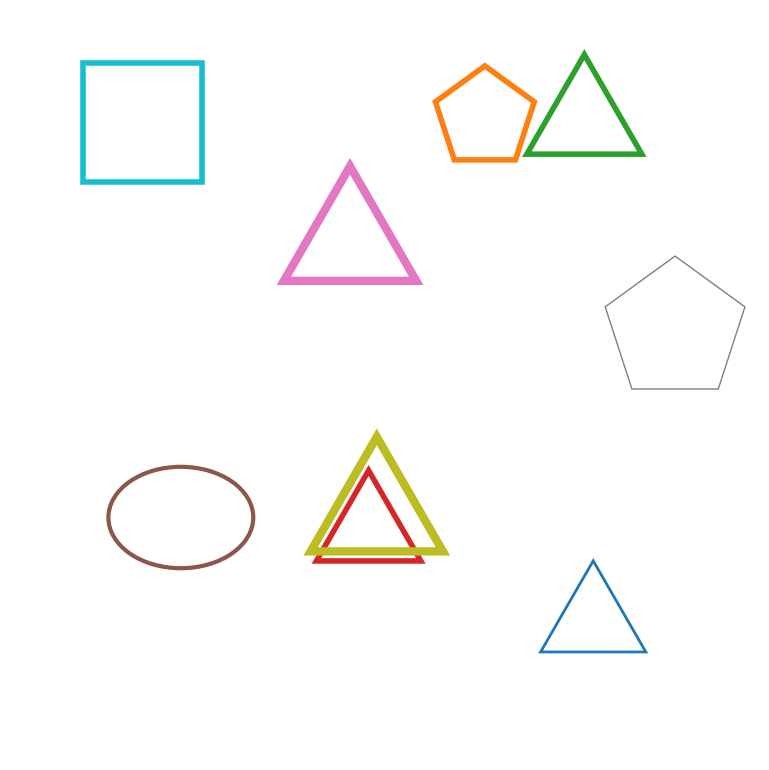[{"shape": "triangle", "thickness": 1, "radius": 0.39, "center": [0.77, 0.193]}, {"shape": "pentagon", "thickness": 2, "radius": 0.34, "center": [0.63, 0.847]}, {"shape": "triangle", "thickness": 2, "radius": 0.43, "center": [0.759, 0.843]}, {"shape": "triangle", "thickness": 2, "radius": 0.39, "center": [0.479, 0.311]}, {"shape": "oval", "thickness": 1.5, "radius": 0.47, "center": [0.235, 0.328]}, {"shape": "triangle", "thickness": 3, "radius": 0.5, "center": [0.455, 0.685]}, {"shape": "pentagon", "thickness": 0.5, "radius": 0.48, "center": [0.877, 0.572]}, {"shape": "triangle", "thickness": 3, "radius": 0.5, "center": [0.489, 0.333]}, {"shape": "square", "thickness": 2, "radius": 0.38, "center": [0.185, 0.841]}]